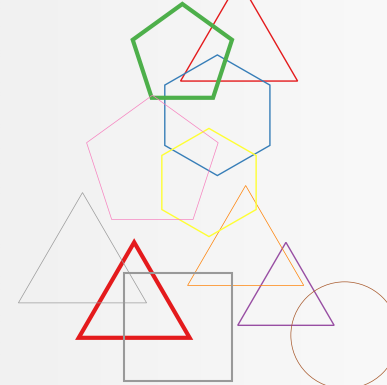[{"shape": "triangle", "thickness": 1, "radius": 0.87, "center": [0.617, 0.877]}, {"shape": "triangle", "thickness": 3, "radius": 0.83, "center": [0.346, 0.205]}, {"shape": "hexagon", "thickness": 1, "radius": 0.78, "center": [0.561, 0.701]}, {"shape": "pentagon", "thickness": 3, "radius": 0.67, "center": [0.471, 0.855]}, {"shape": "triangle", "thickness": 1, "radius": 0.72, "center": [0.738, 0.227]}, {"shape": "triangle", "thickness": 0.5, "radius": 0.87, "center": [0.634, 0.345]}, {"shape": "hexagon", "thickness": 1, "radius": 0.7, "center": [0.539, 0.526]}, {"shape": "circle", "thickness": 0.5, "radius": 0.69, "center": [0.889, 0.129]}, {"shape": "pentagon", "thickness": 0.5, "radius": 0.89, "center": [0.393, 0.574]}, {"shape": "square", "thickness": 1.5, "radius": 0.7, "center": [0.459, 0.15]}, {"shape": "triangle", "thickness": 0.5, "radius": 0.96, "center": [0.213, 0.309]}]